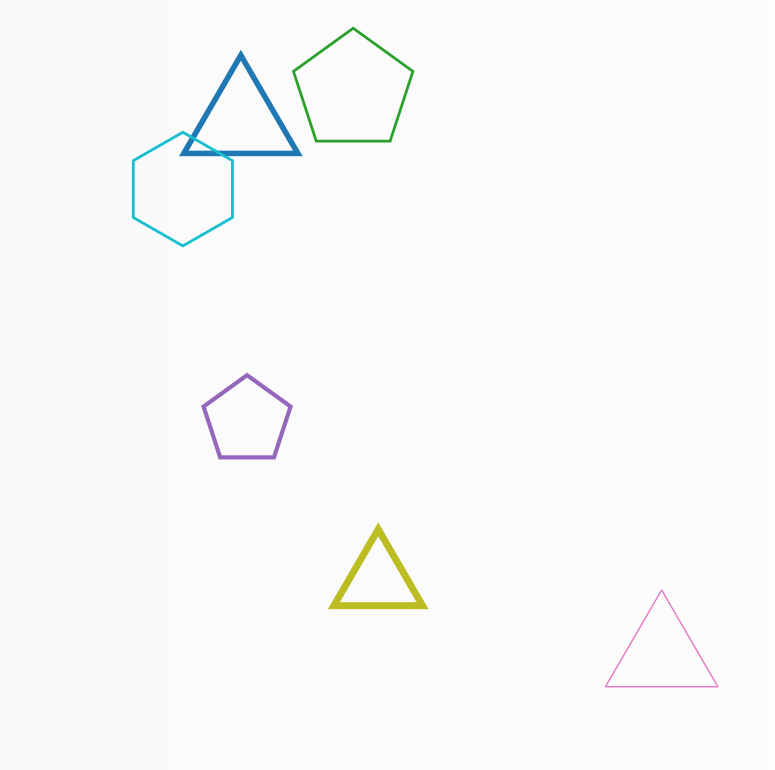[{"shape": "triangle", "thickness": 2, "radius": 0.42, "center": [0.311, 0.843]}, {"shape": "pentagon", "thickness": 1, "radius": 0.41, "center": [0.456, 0.882]}, {"shape": "pentagon", "thickness": 1.5, "radius": 0.3, "center": [0.319, 0.454]}, {"shape": "triangle", "thickness": 0.5, "radius": 0.42, "center": [0.854, 0.15]}, {"shape": "triangle", "thickness": 2.5, "radius": 0.33, "center": [0.488, 0.246]}, {"shape": "hexagon", "thickness": 1, "radius": 0.37, "center": [0.236, 0.754]}]